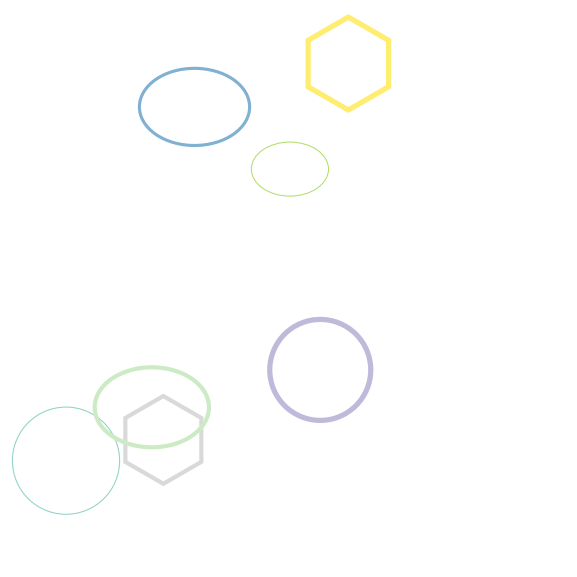[{"shape": "circle", "thickness": 0.5, "radius": 0.46, "center": [0.114, 0.201]}, {"shape": "circle", "thickness": 2.5, "radius": 0.44, "center": [0.555, 0.359]}, {"shape": "oval", "thickness": 1.5, "radius": 0.48, "center": [0.337, 0.814]}, {"shape": "oval", "thickness": 0.5, "radius": 0.33, "center": [0.502, 0.706]}, {"shape": "hexagon", "thickness": 2, "radius": 0.38, "center": [0.283, 0.237]}, {"shape": "oval", "thickness": 2, "radius": 0.49, "center": [0.263, 0.294]}, {"shape": "hexagon", "thickness": 2.5, "radius": 0.4, "center": [0.603, 0.889]}]